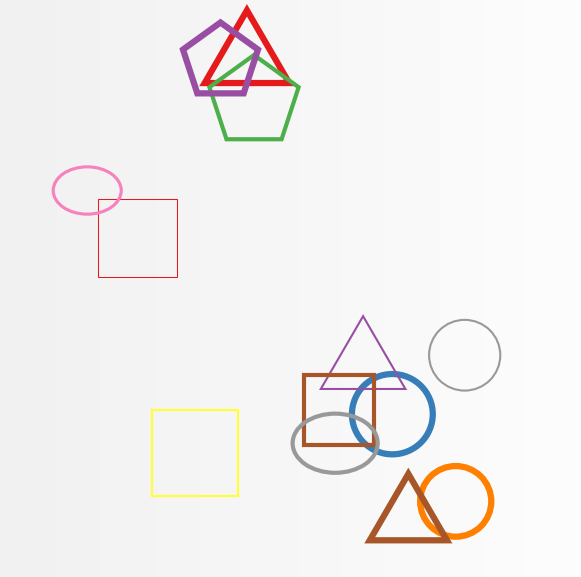[{"shape": "triangle", "thickness": 3, "radius": 0.42, "center": [0.425, 0.897]}, {"shape": "square", "thickness": 0.5, "radius": 0.34, "center": [0.237, 0.587]}, {"shape": "circle", "thickness": 3, "radius": 0.35, "center": [0.675, 0.282]}, {"shape": "pentagon", "thickness": 2, "radius": 0.4, "center": [0.437, 0.823]}, {"shape": "pentagon", "thickness": 3, "radius": 0.34, "center": [0.379, 0.892]}, {"shape": "triangle", "thickness": 1, "radius": 0.42, "center": [0.625, 0.368]}, {"shape": "circle", "thickness": 3, "radius": 0.31, "center": [0.784, 0.131]}, {"shape": "square", "thickness": 1, "radius": 0.37, "center": [0.335, 0.215]}, {"shape": "square", "thickness": 2, "radius": 0.3, "center": [0.583, 0.288]}, {"shape": "triangle", "thickness": 3, "radius": 0.38, "center": [0.703, 0.102]}, {"shape": "oval", "thickness": 1.5, "radius": 0.29, "center": [0.15, 0.669]}, {"shape": "circle", "thickness": 1, "radius": 0.31, "center": [0.799, 0.384]}, {"shape": "oval", "thickness": 2, "radius": 0.37, "center": [0.577, 0.232]}]